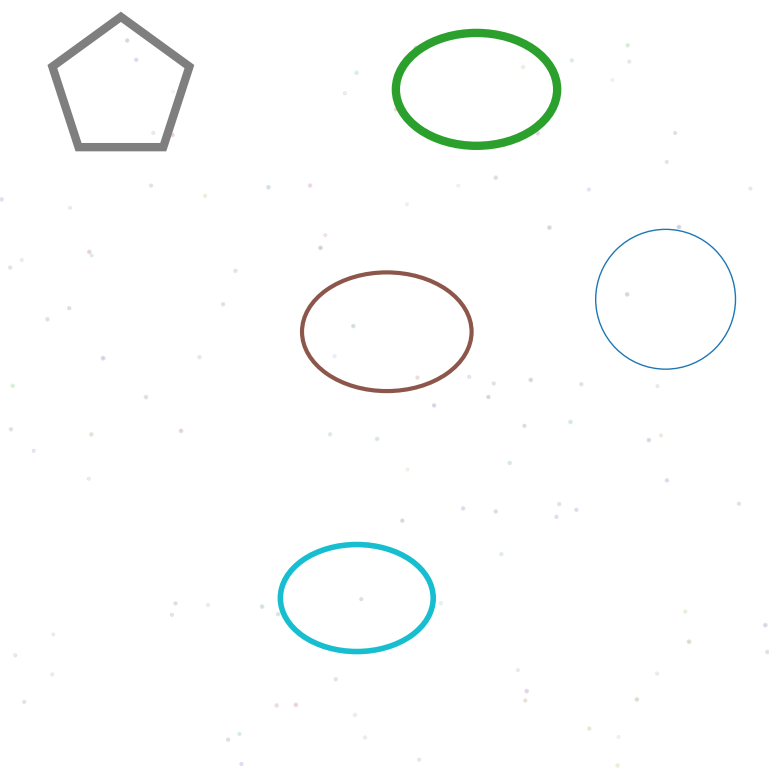[{"shape": "circle", "thickness": 0.5, "radius": 0.45, "center": [0.864, 0.611]}, {"shape": "oval", "thickness": 3, "radius": 0.52, "center": [0.619, 0.884]}, {"shape": "oval", "thickness": 1.5, "radius": 0.55, "center": [0.502, 0.569]}, {"shape": "pentagon", "thickness": 3, "radius": 0.47, "center": [0.157, 0.885]}, {"shape": "oval", "thickness": 2, "radius": 0.5, "center": [0.463, 0.223]}]